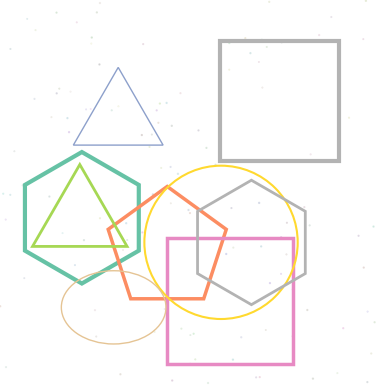[{"shape": "hexagon", "thickness": 3, "radius": 0.85, "center": [0.213, 0.434]}, {"shape": "pentagon", "thickness": 2.5, "radius": 0.81, "center": [0.434, 0.354]}, {"shape": "triangle", "thickness": 1, "radius": 0.67, "center": [0.307, 0.69]}, {"shape": "square", "thickness": 2.5, "radius": 0.82, "center": [0.597, 0.218]}, {"shape": "triangle", "thickness": 2, "radius": 0.71, "center": [0.207, 0.431]}, {"shape": "circle", "thickness": 1.5, "radius": 1.0, "center": [0.574, 0.371]}, {"shape": "oval", "thickness": 1, "radius": 0.68, "center": [0.295, 0.202]}, {"shape": "square", "thickness": 3, "radius": 0.78, "center": [0.727, 0.738]}, {"shape": "hexagon", "thickness": 2, "radius": 0.81, "center": [0.653, 0.37]}]